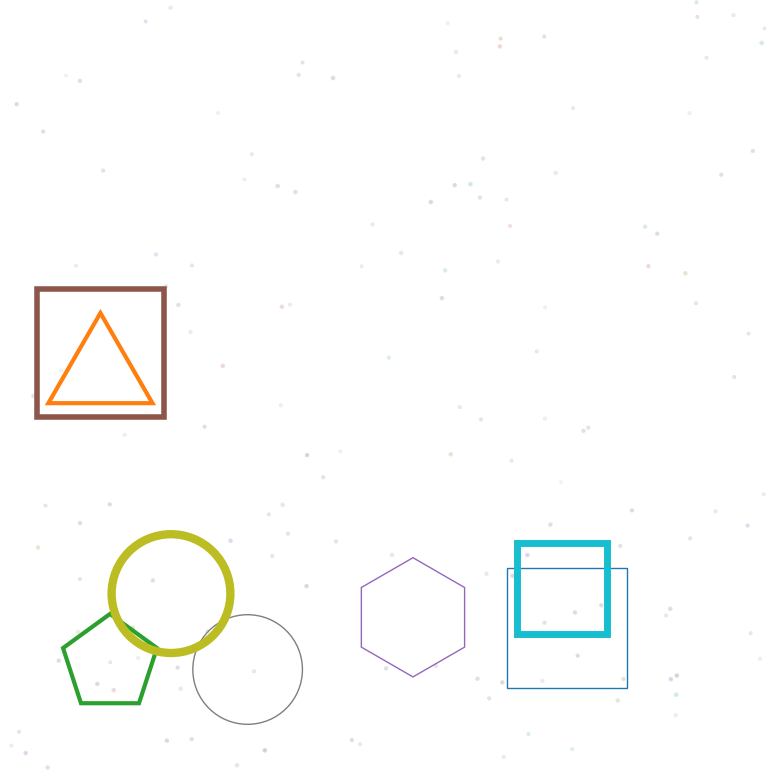[{"shape": "square", "thickness": 0.5, "radius": 0.39, "center": [0.736, 0.184]}, {"shape": "triangle", "thickness": 1.5, "radius": 0.39, "center": [0.13, 0.515]}, {"shape": "pentagon", "thickness": 1.5, "radius": 0.32, "center": [0.143, 0.139]}, {"shape": "hexagon", "thickness": 0.5, "radius": 0.39, "center": [0.536, 0.198]}, {"shape": "square", "thickness": 2, "radius": 0.41, "center": [0.13, 0.542]}, {"shape": "circle", "thickness": 0.5, "radius": 0.36, "center": [0.322, 0.131]}, {"shape": "circle", "thickness": 3, "radius": 0.39, "center": [0.222, 0.229]}, {"shape": "square", "thickness": 2.5, "radius": 0.29, "center": [0.73, 0.236]}]